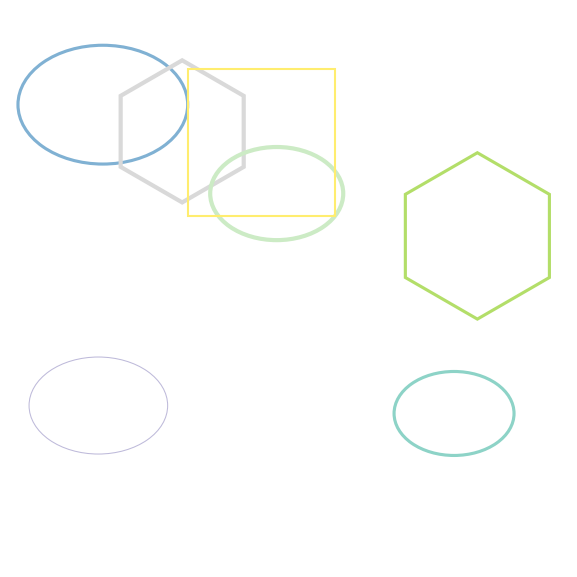[{"shape": "oval", "thickness": 1.5, "radius": 0.52, "center": [0.786, 0.283]}, {"shape": "oval", "thickness": 0.5, "radius": 0.6, "center": [0.17, 0.297]}, {"shape": "oval", "thickness": 1.5, "radius": 0.73, "center": [0.178, 0.818]}, {"shape": "hexagon", "thickness": 1.5, "radius": 0.72, "center": [0.827, 0.591]}, {"shape": "hexagon", "thickness": 2, "radius": 0.62, "center": [0.315, 0.772]}, {"shape": "oval", "thickness": 2, "radius": 0.58, "center": [0.479, 0.664]}, {"shape": "square", "thickness": 1, "radius": 0.64, "center": [0.452, 0.752]}]